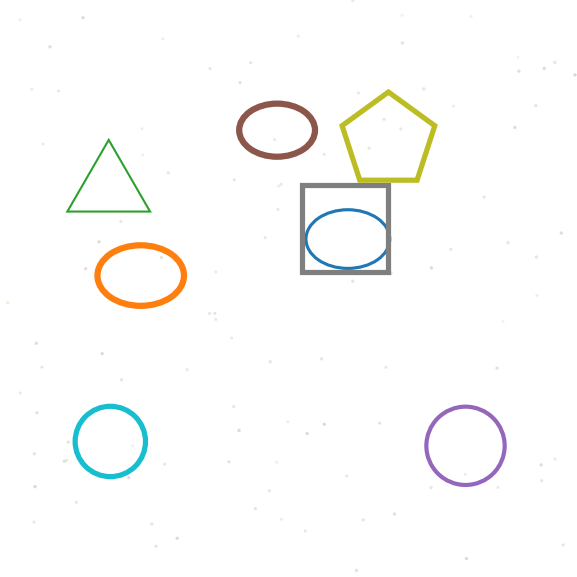[{"shape": "oval", "thickness": 1.5, "radius": 0.36, "center": [0.602, 0.585]}, {"shape": "oval", "thickness": 3, "radius": 0.37, "center": [0.244, 0.522]}, {"shape": "triangle", "thickness": 1, "radius": 0.41, "center": [0.188, 0.674]}, {"shape": "circle", "thickness": 2, "radius": 0.34, "center": [0.806, 0.227]}, {"shape": "oval", "thickness": 3, "radius": 0.33, "center": [0.48, 0.774]}, {"shape": "square", "thickness": 2.5, "radius": 0.38, "center": [0.597, 0.603]}, {"shape": "pentagon", "thickness": 2.5, "radius": 0.42, "center": [0.673, 0.755]}, {"shape": "circle", "thickness": 2.5, "radius": 0.3, "center": [0.191, 0.235]}]